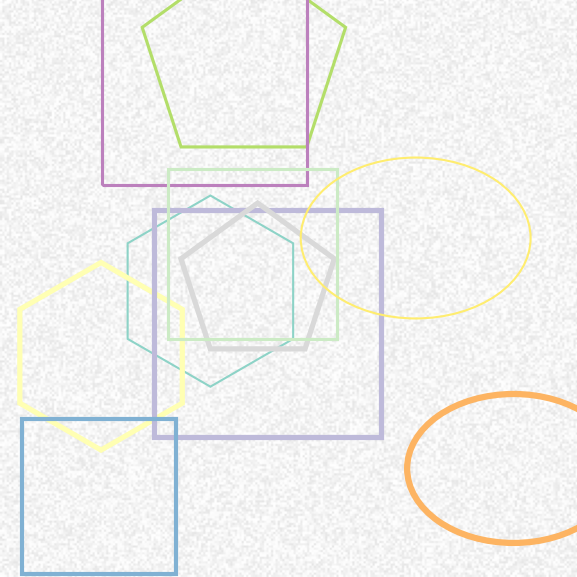[{"shape": "hexagon", "thickness": 1, "radius": 0.83, "center": [0.364, 0.495]}, {"shape": "hexagon", "thickness": 2.5, "radius": 0.81, "center": [0.175, 0.382]}, {"shape": "square", "thickness": 2.5, "radius": 0.98, "center": [0.464, 0.439]}, {"shape": "square", "thickness": 2, "radius": 0.67, "center": [0.172, 0.139]}, {"shape": "oval", "thickness": 3, "radius": 0.92, "center": [0.889, 0.188]}, {"shape": "pentagon", "thickness": 1.5, "radius": 0.93, "center": [0.422, 0.895]}, {"shape": "pentagon", "thickness": 2.5, "radius": 0.7, "center": [0.446, 0.508]}, {"shape": "square", "thickness": 1.5, "radius": 0.89, "center": [0.354, 0.856]}, {"shape": "square", "thickness": 1.5, "radius": 0.73, "center": [0.437, 0.559]}, {"shape": "oval", "thickness": 1, "radius": 1.0, "center": [0.72, 0.587]}]